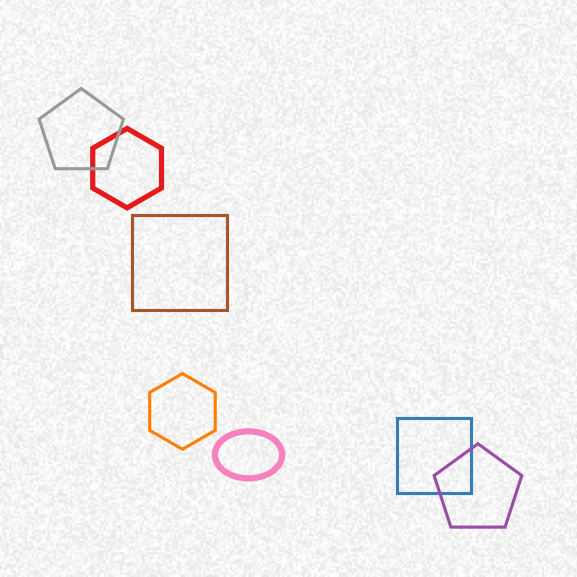[{"shape": "hexagon", "thickness": 2.5, "radius": 0.34, "center": [0.22, 0.708]}, {"shape": "square", "thickness": 1.5, "radius": 0.32, "center": [0.751, 0.211]}, {"shape": "pentagon", "thickness": 1.5, "radius": 0.4, "center": [0.828, 0.151]}, {"shape": "hexagon", "thickness": 1.5, "radius": 0.33, "center": [0.316, 0.287]}, {"shape": "square", "thickness": 1.5, "radius": 0.41, "center": [0.311, 0.545]}, {"shape": "oval", "thickness": 3, "radius": 0.29, "center": [0.43, 0.212]}, {"shape": "pentagon", "thickness": 1.5, "radius": 0.38, "center": [0.141, 0.769]}]